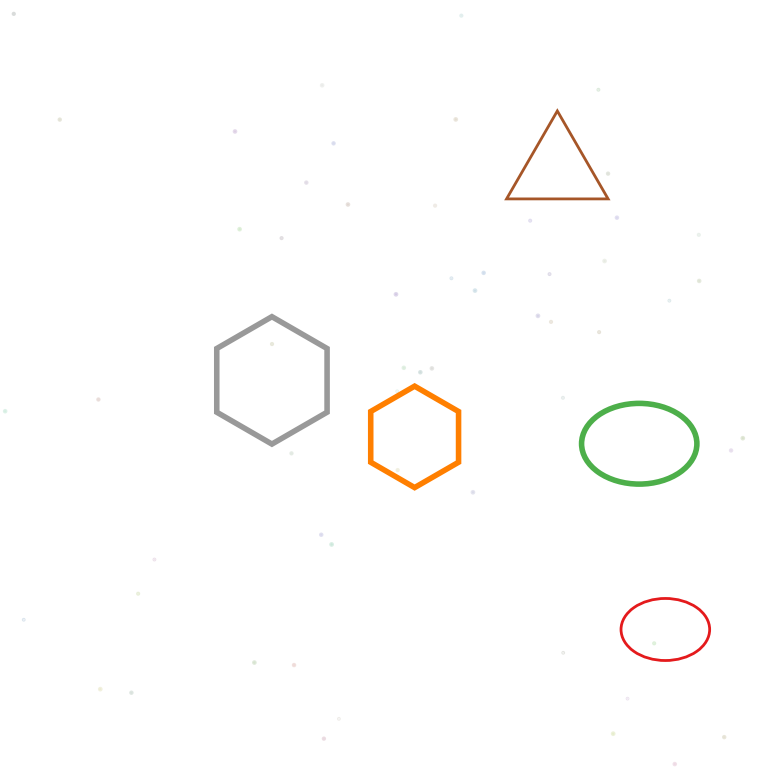[{"shape": "oval", "thickness": 1, "radius": 0.29, "center": [0.864, 0.182]}, {"shape": "oval", "thickness": 2, "radius": 0.37, "center": [0.83, 0.424]}, {"shape": "hexagon", "thickness": 2, "radius": 0.33, "center": [0.538, 0.433]}, {"shape": "triangle", "thickness": 1, "radius": 0.38, "center": [0.724, 0.78]}, {"shape": "hexagon", "thickness": 2, "radius": 0.41, "center": [0.353, 0.506]}]